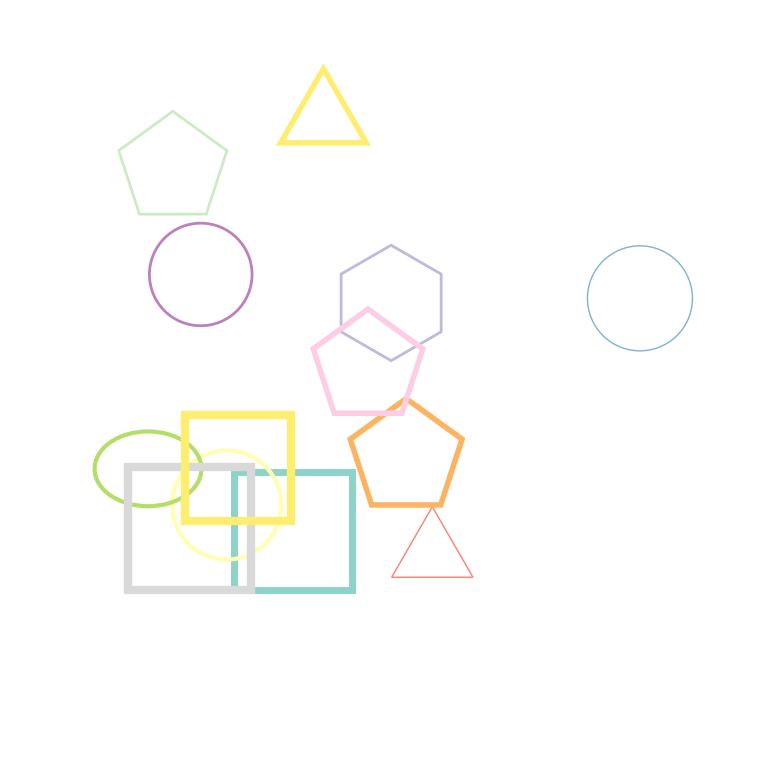[{"shape": "square", "thickness": 2.5, "radius": 0.38, "center": [0.381, 0.31]}, {"shape": "circle", "thickness": 1.5, "radius": 0.35, "center": [0.294, 0.344]}, {"shape": "hexagon", "thickness": 1, "radius": 0.37, "center": [0.508, 0.607]}, {"shape": "triangle", "thickness": 0.5, "radius": 0.3, "center": [0.561, 0.281]}, {"shape": "circle", "thickness": 0.5, "radius": 0.34, "center": [0.831, 0.613]}, {"shape": "pentagon", "thickness": 2, "radius": 0.38, "center": [0.527, 0.406]}, {"shape": "oval", "thickness": 1.5, "radius": 0.35, "center": [0.192, 0.391]}, {"shape": "pentagon", "thickness": 2, "radius": 0.37, "center": [0.478, 0.524]}, {"shape": "square", "thickness": 3, "radius": 0.4, "center": [0.246, 0.314]}, {"shape": "circle", "thickness": 1, "radius": 0.33, "center": [0.261, 0.644]}, {"shape": "pentagon", "thickness": 1, "radius": 0.37, "center": [0.224, 0.782]}, {"shape": "square", "thickness": 3, "radius": 0.34, "center": [0.309, 0.392]}, {"shape": "triangle", "thickness": 2, "radius": 0.32, "center": [0.42, 0.847]}]